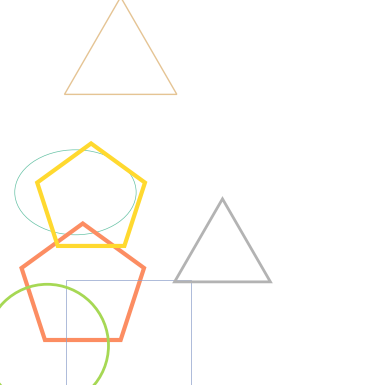[{"shape": "oval", "thickness": 0.5, "radius": 0.79, "center": [0.196, 0.501]}, {"shape": "pentagon", "thickness": 3, "radius": 0.84, "center": [0.215, 0.252]}, {"shape": "square", "thickness": 0.5, "radius": 0.82, "center": [0.334, 0.11]}, {"shape": "circle", "thickness": 2, "radius": 0.8, "center": [0.123, 0.102]}, {"shape": "pentagon", "thickness": 3, "radius": 0.74, "center": [0.237, 0.48]}, {"shape": "triangle", "thickness": 1, "radius": 0.84, "center": [0.313, 0.839]}, {"shape": "triangle", "thickness": 2, "radius": 0.72, "center": [0.578, 0.34]}]